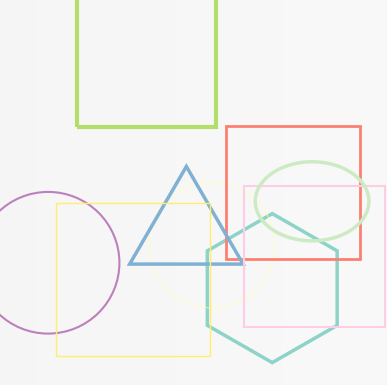[{"shape": "hexagon", "thickness": 2.5, "radius": 0.97, "center": [0.703, 0.252]}, {"shape": "circle", "thickness": 0.5, "radius": 0.82, "center": [0.546, 0.363]}, {"shape": "square", "thickness": 2, "radius": 0.86, "center": [0.756, 0.5]}, {"shape": "triangle", "thickness": 2.5, "radius": 0.85, "center": [0.481, 0.399]}, {"shape": "square", "thickness": 3, "radius": 0.9, "center": [0.378, 0.85]}, {"shape": "square", "thickness": 1.5, "radius": 0.91, "center": [0.811, 0.335]}, {"shape": "circle", "thickness": 1.5, "radius": 0.92, "center": [0.124, 0.318]}, {"shape": "oval", "thickness": 2.5, "radius": 0.73, "center": [0.805, 0.477]}, {"shape": "square", "thickness": 1, "radius": 0.99, "center": [0.342, 0.275]}]